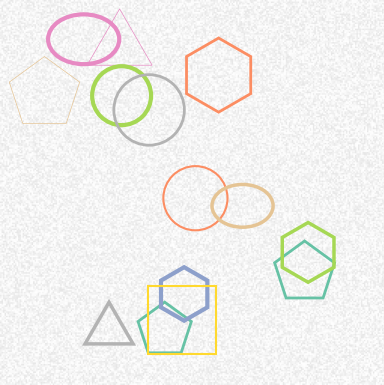[{"shape": "pentagon", "thickness": 2, "radius": 0.36, "center": [0.428, 0.142]}, {"shape": "pentagon", "thickness": 2, "radius": 0.41, "center": [0.791, 0.292]}, {"shape": "circle", "thickness": 1.5, "radius": 0.42, "center": [0.508, 0.485]}, {"shape": "hexagon", "thickness": 2, "radius": 0.48, "center": [0.568, 0.805]}, {"shape": "hexagon", "thickness": 3, "radius": 0.35, "center": [0.478, 0.236]}, {"shape": "triangle", "thickness": 0.5, "radius": 0.49, "center": [0.311, 0.879]}, {"shape": "oval", "thickness": 3, "radius": 0.46, "center": [0.217, 0.898]}, {"shape": "circle", "thickness": 3, "radius": 0.38, "center": [0.316, 0.752]}, {"shape": "hexagon", "thickness": 2.5, "radius": 0.39, "center": [0.8, 0.344]}, {"shape": "square", "thickness": 1.5, "radius": 0.44, "center": [0.473, 0.168]}, {"shape": "pentagon", "thickness": 0.5, "radius": 0.48, "center": [0.116, 0.757]}, {"shape": "oval", "thickness": 2.5, "radius": 0.4, "center": [0.63, 0.465]}, {"shape": "triangle", "thickness": 2.5, "radius": 0.36, "center": [0.283, 0.143]}, {"shape": "circle", "thickness": 2, "radius": 0.46, "center": [0.387, 0.714]}]